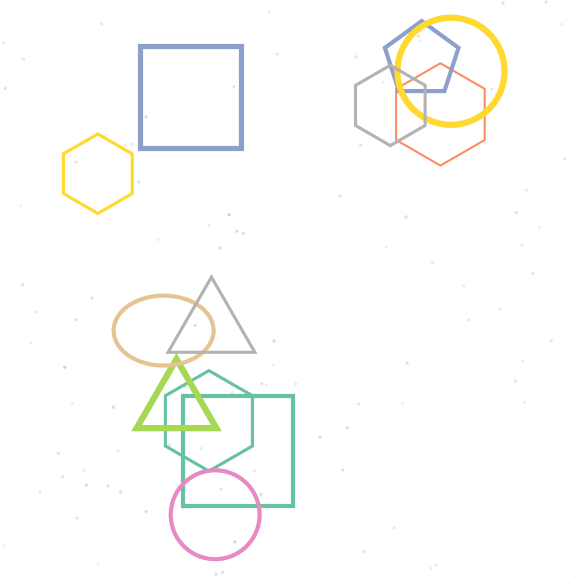[{"shape": "hexagon", "thickness": 1.5, "radius": 0.44, "center": [0.362, 0.27]}, {"shape": "square", "thickness": 2, "radius": 0.48, "center": [0.413, 0.218]}, {"shape": "hexagon", "thickness": 1, "radius": 0.44, "center": [0.763, 0.801]}, {"shape": "pentagon", "thickness": 2, "radius": 0.34, "center": [0.73, 0.896]}, {"shape": "square", "thickness": 2.5, "radius": 0.44, "center": [0.33, 0.831]}, {"shape": "circle", "thickness": 2, "radius": 0.38, "center": [0.373, 0.108]}, {"shape": "triangle", "thickness": 3, "radius": 0.4, "center": [0.306, 0.298]}, {"shape": "circle", "thickness": 3, "radius": 0.46, "center": [0.781, 0.876]}, {"shape": "hexagon", "thickness": 1.5, "radius": 0.34, "center": [0.169, 0.698]}, {"shape": "oval", "thickness": 2, "radius": 0.43, "center": [0.283, 0.427]}, {"shape": "hexagon", "thickness": 1.5, "radius": 0.35, "center": [0.676, 0.817]}, {"shape": "triangle", "thickness": 1.5, "radius": 0.43, "center": [0.366, 0.433]}]